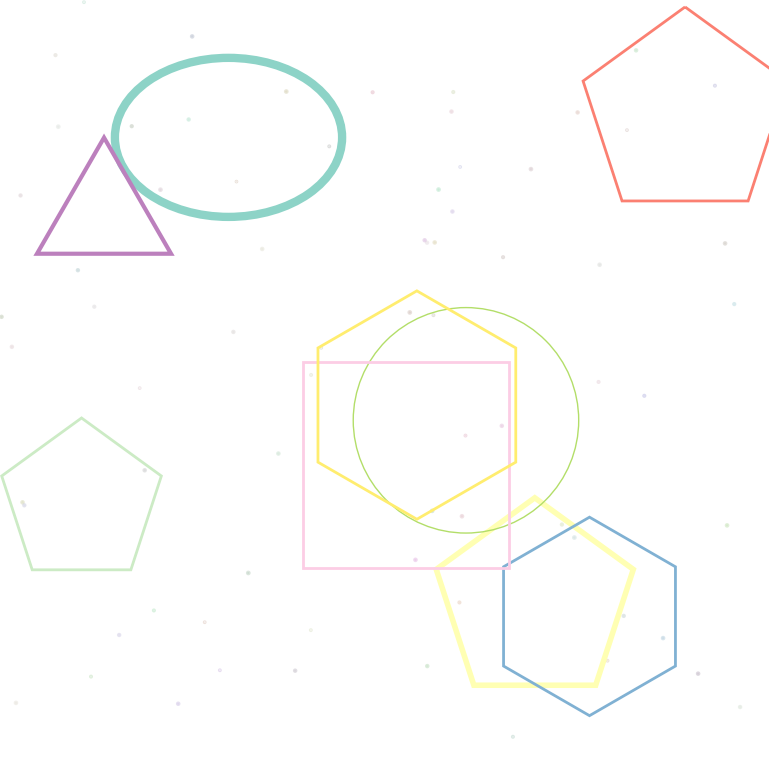[{"shape": "oval", "thickness": 3, "radius": 0.74, "center": [0.297, 0.822]}, {"shape": "pentagon", "thickness": 2, "radius": 0.67, "center": [0.695, 0.219]}, {"shape": "pentagon", "thickness": 1, "radius": 0.7, "center": [0.89, 0.852]}, {"shape": "hexagon", "thickness": 1, "radius": 0.64, "center": [0.766, 0.199]}, {"shape": "circle", "thickness": 0.5, "radius": 0.73, "center": [0.605, 0.454]}, {"shape": "square", "thickness": 1, "radius": 0.67, "center": [0.527, 0.396]}, {"shape": "triangle", "thickness": 1.5, "radius": 0.5, "center": [0.135, 0.721]}, {"shape": "pentagon", "thickness": 1, "radius": 0.55, "center": [0.106, 0.348]}, {"shape": "hexagon", "thickness": 1, "radius": 0.74, "center": [0.541, 0.474]}]